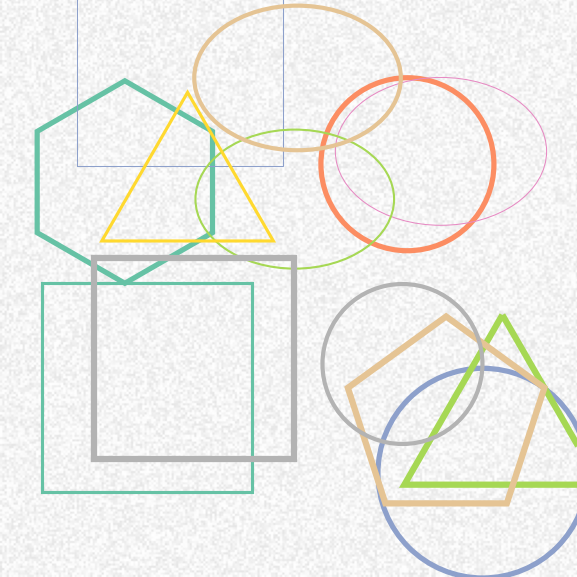[{"shape": "hexagon", "thickness": 2.5, "radius": 0.88, "center": [0.216, 0.684]}, {"shape": "square", "thickness": 1.5, "radius": 0.91, "center": [0.255, 0.328]}, {"shape": "circle", "thickness": 2.5, "radius": 0.75, "center": [0.705, 0.715]}, {"shape": "circle", "thickness": 2.5, "radius": 0.91, "center": [0.836, 0.18]}, {"shape": "square", "thickness": 0.5, "radius": 0.89, "center": [0.312, 0.89]}, {"shape": "oval", "thickness": 0.5, "radius": 0.91, "center": [0.764, 0.737]}, {"shape": "oval", "thickness": 1, "radius": 0.86, "center": [0.51, 0.654]}, {"shape": "triangle", "thickness": 3, "radius": 0.98, "center": [0.87, 0.258]}, {"shape": "triangle", "thickness": 1.5, "radius": 0.86, "center": [0.325, 0.668]}, {"shape": "pentagon", "thickness": 3, "radius": 0.89, "center": [0.772, 0.272]}, {"shape": "oval", "thickness": 2, "radius": 0.89, "center": [0.515, 0.864]}, {"shape": "circle", "thickness": 2, "radius": 0.69, "center": [0.697, 0.369]}, {"shape": "square", "thickness": 3, "radius": 0.87, "center": [0.336, 0.378]}]